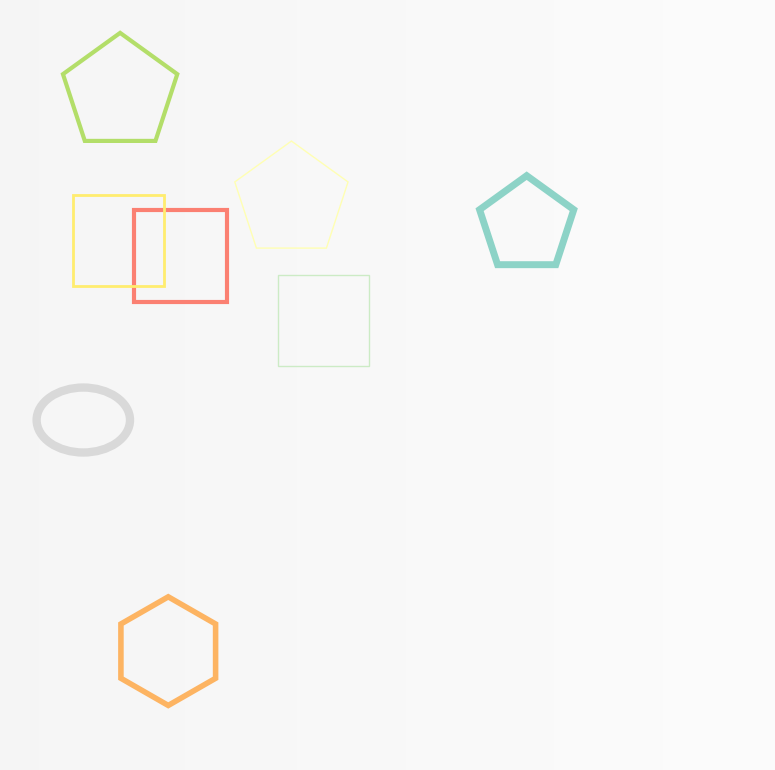[{"shape": "pentagon", "thickness": 2.5, "radius": 0.32, "center": [0.68, 0.708]}, {"shape": "pentagon", "thickness": 0.5, "radius": 0.38, "center": [0.376, 0.74]}, {"shape": "square", "thickness": 1.5, "radius": 0.3, "center": [0.233, 0.668]}, {"shape": "hexagon", "thickness": 2, "radius": 0.35, "center": [0.217, 0.154]}, {"shape": "pentagon", "thickness": 1.5, "radius": 0.39, "center": [0.155, 0.88]}, {"shape": "oval", "thickness": 3, "radius": 0.3, "center": [0.107, 0.455]}, {"shape": "square", "thickness": 0.5, "radius": 0.29, "center": [0.418, 0.584]}, {"shape": "square", "thickness": 1, "radius": 0.29, "center": [0.153, 0.688]}]